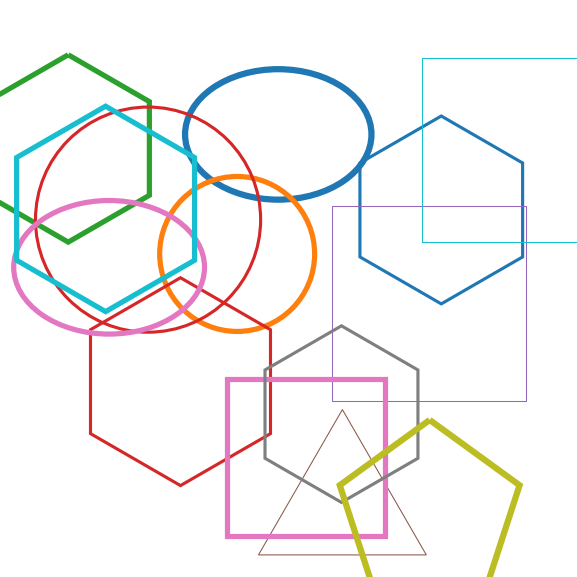[{"shape": "oval", "thickness": 3, "radius": 0.81, "center": [0.482, 0.766]}, {"shape": "hexagon", "thickness": 1.5, "radius": 0.81, "center": [0.764, 0.636]}, {"shape": "circle", "thickness": 2.5, "radius": 0.67, "center": [0.411, 0.559]}, {"shape": "hexagon", "thickness": 2.5, "radius": 0.81, "center": [0.118, 0.742]}, {"shape": "hexagon", "thickness": 1.5, "radius": 0.9, "center": [0.313, 0.338]}, {"shape": "circle", "thickness": 1.5, "radius": 0.97, "center": [0.256, 0.619]}, {"shape": "square", "thickness": 0.5, "radius": 0.84, "center": [0.743, 0.473]}, {"shape": "triangle", "thickness": 0.5, "radius": 0.84, "center": [0.593, 0.122]}, {"shape": "square", "thickness": 2.5, "radius": 0.68, "center": [0.53, 0.207]}, {"shape": "oval", "thickness": 2.5, "radius": 0.83, "center": [0.189, 0.536]}, {"shape": "hexagon", "thickness": 1.5, "radius": 0.76, "center": [0.591, 0.282]}, {"shape": "pentagon", "thickness": 3, "radius": 0.82, "center": [0.744, 0.108]}, {"shape": "hexagon", "thickness": 2.5, "radius": 0.89, "center": [0.183, 0.637]}, {"shape": "square", "thickness": 0.5, "radius": 0.8, "center": [0.891, 0.739]}]